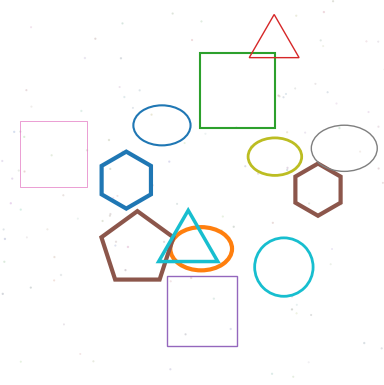[{"shape": "oval", "thickness": 1.5, "radius": 0.37, "center": [0.421, 0.674]}, {"shape": "hexagon", "thickness": 3, "radius": 0.37, "center": [0.328, 0.532]}, {"shape": "oval", "thickness": 3, "radius": 0.4, "center": [0.523, 0.354]}, {"shape": "square", "thickness": 1.5, "radius": 0.49, "center": [0.617, 0.765]}, {"shape": "triangle", "thickness": 1, "radius": 0.37, "center": [0.712, 0.888]}, {"shape": "square", "thickness": 1, "radius": 0.45, "center": [0.524, 0.192]}, {"shape": "pentagon", "thickness": 3, "radius": 0.49, "center": [0.357, 0.353]}, {"shape": "hexagon", "thickness": 3, "radius": 0.34, "center": [0.826, 0.507]}, {"shape": "square", "thickness": 0.5, "radius": 0.43, "center": [0.14, 0.6]}, {"shape": "oval", "thickness": 1, "radius": 0.43, "center": [0.894, 0.615]}, {"shape": "oval", "thickness": 2, "radius": 0.35, "center": [0.714, 0.593]}, {"shape": "circle", "thickness": 2, "radius": 0.38, "center": [0.737, 0.306]}, {"shape": "triangle", "thickness": 2.5, "radius": 0.44, "center": [0.489, 0.365]}]